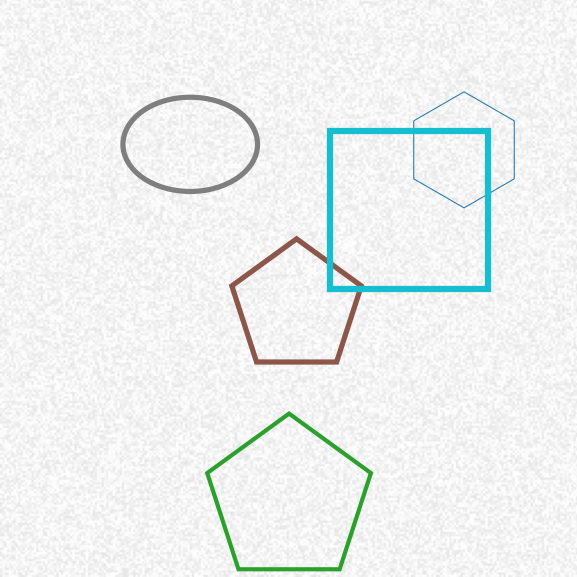[{"shape": "hexagon", "thickness": 0.5, "radius": 0.5, "center": [0.803, 0.74]}, {"shape": "pentagon", "thickness": 2, "radius": 0.75, "center": [0.501, 0.134]}, {"shape": "pentagon", "thickness": 2.5, "radius": 0.59, "center": [0.514, 0.468]}, {"shape": "oval", "thickness": 2.5, "radius": 0.58, "center": [0.329, 0.749]}, {"shape": "square", "thickness": 3, "radius": 0.69, "center": [0.708, 0.635]}]